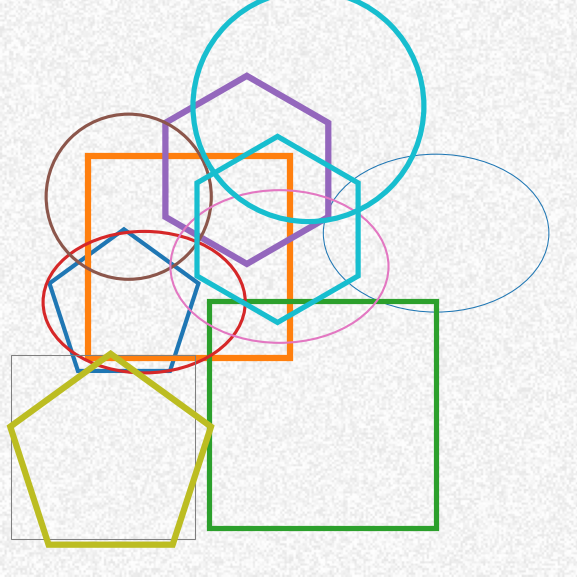[{"shape": "oval", "thickness": 0.5, "radius": 0.98, "center": [0.755, 0.595]}, {"shape": "pentagon", "thickness": 2, "radius": 0.68, "center": [0.215, 0.467]}, {"shape": "square", "thickness": 3, "radius": 0.87, "center": [0.327, 0.555]}, {"shape": "square", "thickness": 2.5, "radius": 0.98, "center": [0.559, 0.281]}, {"shape": "oval", "thickness": 1.5, "radius": 0.88, "center": [0.25, 0.476]}, {"shape": "hexagon", "thickness": 3, "radius": 0.81, "center": [0.427, 0.705]}, {"shape": "circle", "thickness": 1.5, "radius": 0.71, "center": [0.223, 0.658]}, {"shape": "oval", "thickness": 1, "radius": 0.94, "center": [0.484, 0.538]}, {"shape": "square", "thickness": 0.5, "radius": 0.8, "center": [0.178, 0.226]}, {"shape": "pentagon", "thickness": 3, "radius": 0.91, "center": [0.192, 0.204]}, {"shape": "hexagon", "thickness": 2.5, "radius": 0.81, "center": [0.481, 0.602]}, {"shape": "circle", "thickness": 2.5, "radius": 1.0, "center": [0.534, 0.815]}]